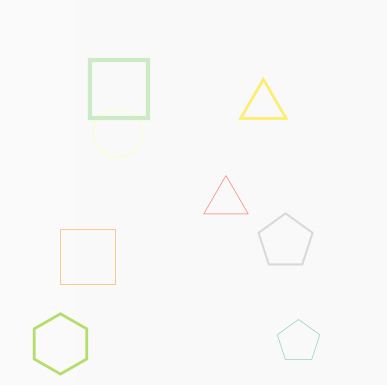[{"shape": "pentagon", "thickness": 0.5, "radius": 0.29, "center": [0.77, 0.113]}, {"shape": "circle", "thickness": 0.5, "radius": 0.32, "center": [0.304, 0.655]}, {"shape": "triangle", "thickness": 0.5, "radius": 0.33, "center": [0.583, 0.478]}, {"shape": "square", "thickness": 0.5, "radius": 0.36, "center": [0.226, 0.333]}, {"shape": "hexagon", "thickness": 2, "radius": 0.39, "center": [0.156, 0.107]}, {"shape": "pentagon", "thickness": 1.5, "radius": 0.37, "center": [0.737, 0.372]}, {"shape": "square", "thickness": 3, "radius": 0.37, "center": [0.308, 0.769]}, {"shape": "triangle", "thickness": 2, "radius": 0.34, "center": [0.68, 0.726]}]